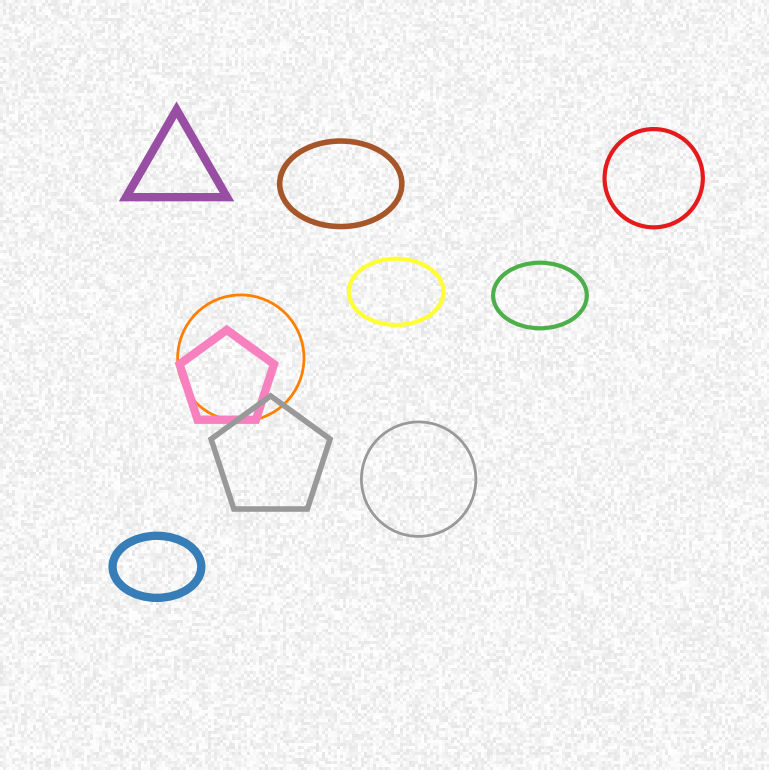[{"shape": "circle", "thickness": 1.5, "radius": 0.32, "center": [0.849, 0.769]}, {"shape": "oval", "thickness": 3, "radius": 0.29, "center": [0.204, 0.264]}, {"shape": "oval", "thickness": 1.5, "radius": 0.3, "center": [0.701, 0.616]}, {"shape": "triangle", "thickness": 3, "radius": 0.38, "center": [0.229, 0.782]}, {"shape": "circle", "thickness": 1, "radius": 0.41, "center": [0.313, 0.535]}, {"shape": "oval", "thickness": 1.5, "radius": 0.31, "center": [0.514, 0.621]}, {"shape": "oval", "thickness": 2, "radius": 0.4, "center": [0.443, 0.761]}, {"shape": "pentagon", "thickness": 3, "radius": 0.32, "center": [0.295, 0.507]}, {"shape": "circle", "thickness": 1, "radius": 0.37, "center": [0.544, 0.378]}, {"shape": "pentagon", "thickness": 2, "radius": 0.41, "center": [0.351, 0.405]}]